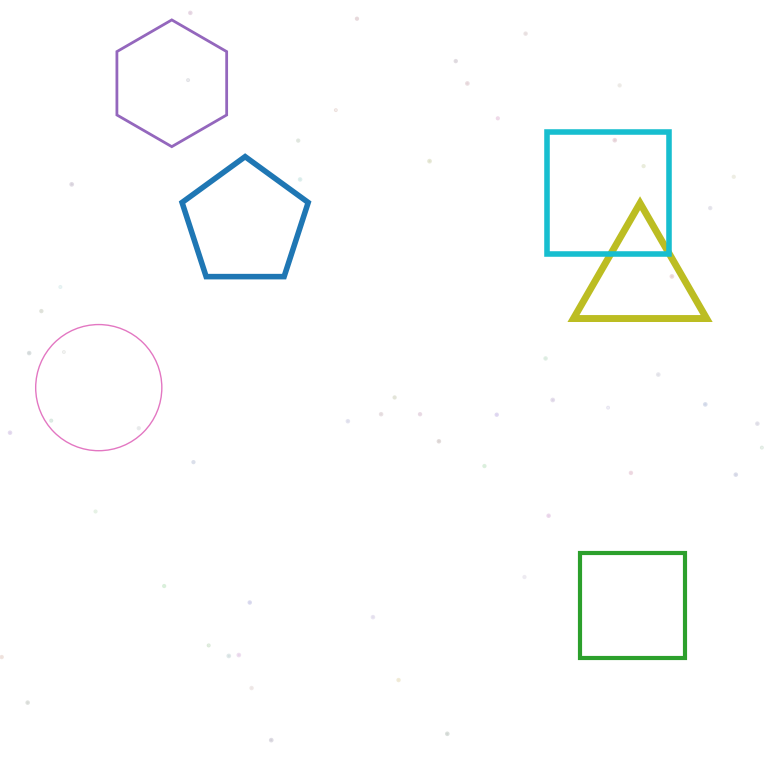[{"shape": "pentagon", "thickness": 2, "radius": 0.43, "center": [0.318, 0.71]}, {"shape": "square", "thickness": 1.5, "radius": 0.34, "center": [0.822, 0.214]}, {"shape": "hexagon", "thickness": 1, "radius": 0.41, "center": [0.223, 0.892]}, {"shape": "circle", "thickness": 0.5, "radius": 0.41, "center": [0.128, 0.497]}, {"shape": "triangle", "thickness": 2.5, "radius": 0.5, "center": [0.831, 0.636]}, {"shape": "square", "thickness": 2, "radius": 0.4, "center": [0.79, 0.749]}]